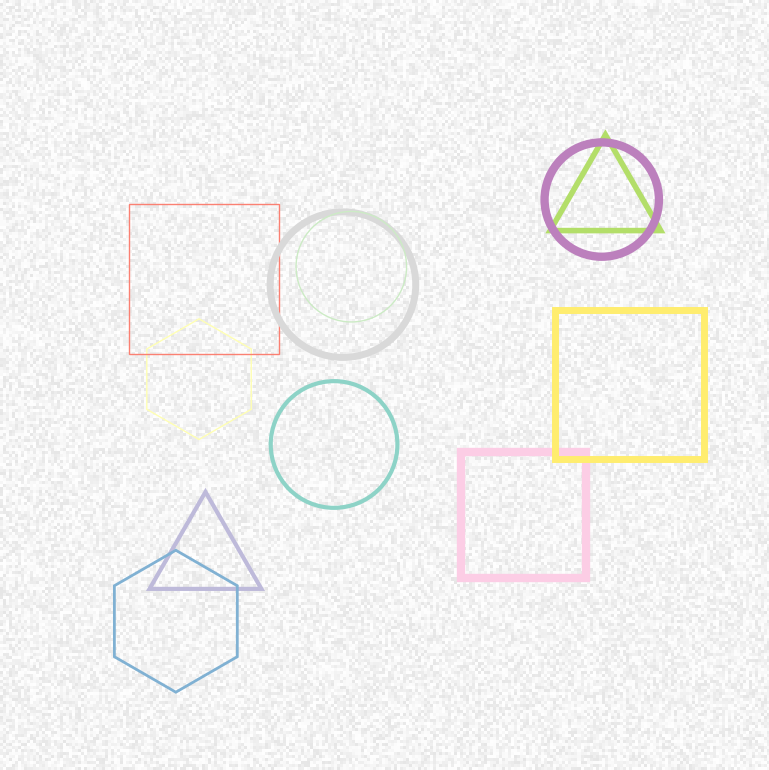[{"shape": "circle", "thickness": 1.5, "radius": 0.41, "center": [0.434, 0.423]}, {"shape": "hexagon", "thickness": 0.5, "radius": 0.39, "center": [0.258, 0.508]}, {"shape": "triangle", "thickness": 1.5, "radius": 0.42, "center": [0.267, 0.277]}, {"shape": "square", "thickness": 0.5, "radius": 0.49, "center": [0.265, 0.638]}, {"shape": "hexagon", "thickness": 1, "radius": 0.46, "center": [0.228, 0.193]}, {"shape": "triangle", "thickness": 2, "radius": 0.41, "center": [0.786, 0.742]}, {"shape": "square", "thickness": 3, "radius": 0.41, "center": [0.68, 0.331]}, {"shape": "circle", "thickness": 2.5, "radius": 0.47, "center": [0.445, 0.63]}, {"shape": "circle", "thickness": 3, "radius": 0.37, "center": [0.781, 0.741]}, {"shape": "circle", "thickness": 0.5, "radius": 0.36, "center": [0.456, 0.654]}, {"shape": "square", "thickness": 2.5, "radius": 0.48, "center": [0.817, 0.501]}]